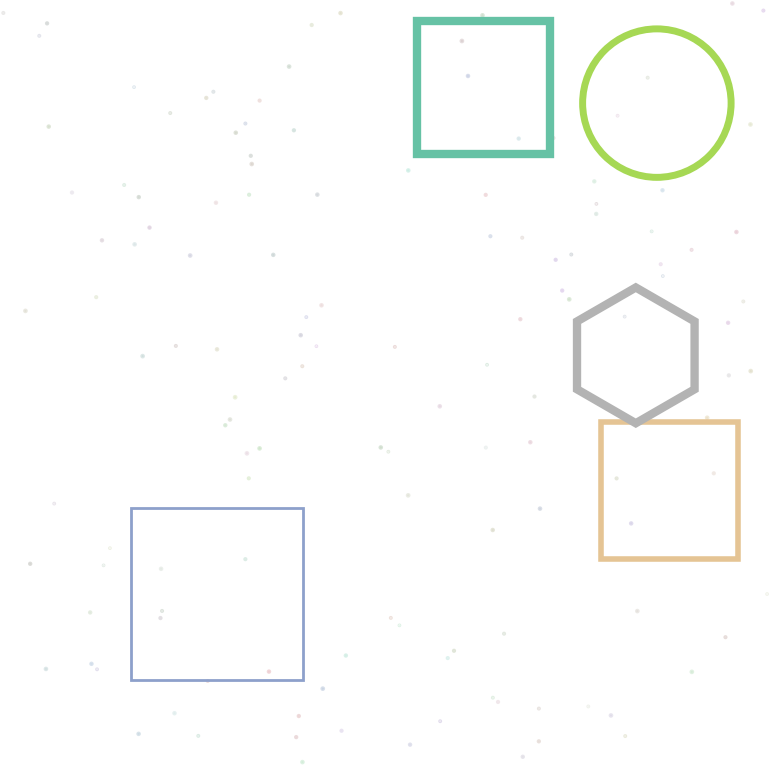[{"shape": "square", "thickness": 3, "radius": 0.43, "center": [0.628, 0.887]}, {"shape": "square", "thickness": 1, "radius": 0.56, "center": [0.281, 0.229]}, {"shape": "circle", "thickness": 2.5, "radius": 0.48, "center": [0.853, 0.866]}, {"shape": "square", "thickness": 2, "radius": 0.45, "center": [0.869, 0.363]}, {"shape": "hexagon", "thickness": 3, "radius": 0.44, "center": [0.826, 0.539]}]